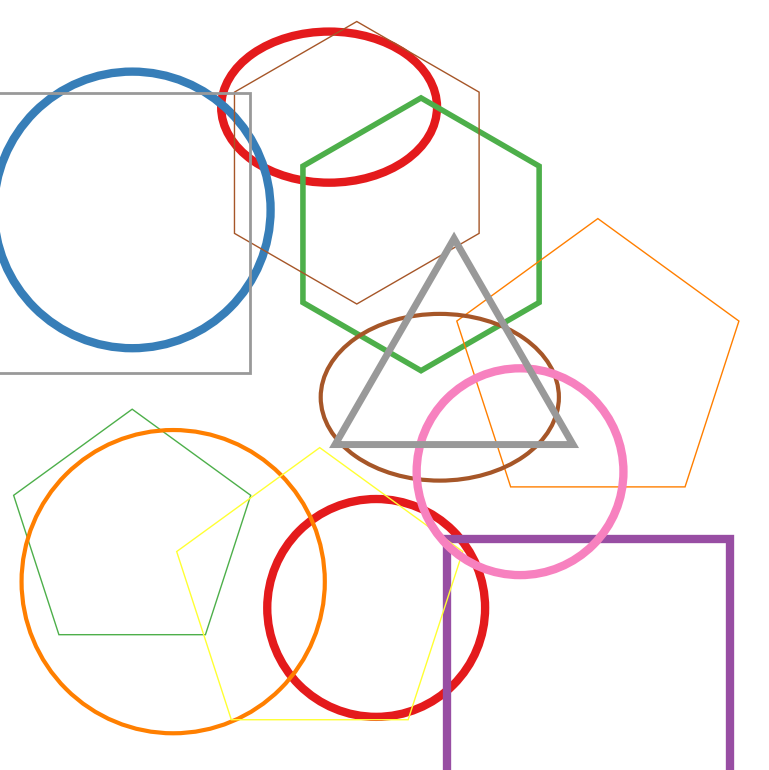[{"shape": "circle", "thickness": 3, "radius": 0.71, "center": [0.489, 0.21]}, {"shape": "oval", "thickness": 3, "radius": 0.7, "center": [0.427, 0.861]}, {"shape": "circle", "thickness": 3, "radius": 0.9, "center": [0.172, 0.727]}, {"shape": "hexagon", "thickness": 2, "radius": 0.89, "center": [0.547, 0.696]}, {"shape": "pentagon", "thickness": 0.5, "radius": 0.81, "center": [0.172, 0.307]}, {"shape": "square", "thickness": 3, "radius": 0.92, "center": [0.764, 0.115]}, {"shape": "pentagon", "thickness": 0.5, "radius": 0.96, "center": [0.776, 0.524]}, {"shape": "circle", "thickness": 1.5, "radius": 0.98, "center": [0.225, 0.245]}, {"shape": "pentagon", "thickness": 0.5, "radius": 0.98, "center": [0.415, 0.223]}, {"shape": "hexagon", "thickness": 0.5, "radius": 0.92, "center": [0.463, 0.789]}, {"shape": "oval", "thickness": 1.5, "radius": 0.77, "center": [0.571, 0.484]}, {"shape": "circle", "thickness": 3, "radius": 0.67, "center": [0.675, 0.387]}, {"shape": "triangle", "thickness": 2.5, "radius": 0.89, "center": [0.59, 0.512]}, {"shape": "square", "thickness": 1, "radius": 0.91, "center": [0.143, 0.698]}]